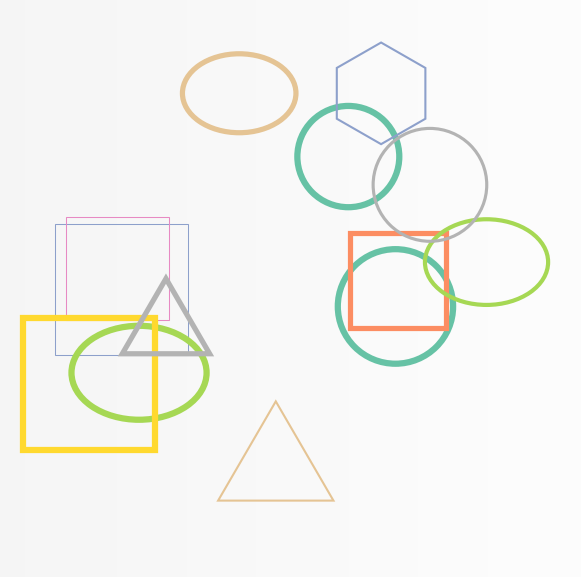[{"shape": "circle", "thickness": 3, "radius": 0.5, "center": [0.68, 0.468]}, {"shape": "circle", "thickness": 3, "radius": 0.44, "center": [0.599, 0.728]}, {"shape": "square", "thickness": 2.5, "radius": 0.41, "center": [0.685, 0.514]}, {"shape": "square", "thickness": 0.5, "radius": 0.57, "center": [0.209, 0.497]}, {"shape": "hexagon", "thickness": 1, "radius": 0.44, "center": [0.656, 0.838]}, {"shape": "square", "thickness": 0.5, "radius": 0.45, "center": [0.202, 0.535]}, {"shape": "oval", "thickness": 3, "radius": 0.58, "center": [0.239, 0.354]}, {"shape": "oval", "thickness": 2, "radius": 0.53, "center": [0.837, 0.545]}, {"shape": "square", "thickness": 3, "radius": 0.57, "center": [0.153, 0.335]}, {"shape": "oval", "thickness": 2.5, "radius": 0.49, "center": [0.412, 0.838]}, {"shape": "triangle", "thickness": 1, "radius": 0.57, "center": [0.474, 0.19]}, {"shape": "circle", "thickness": 1.5, "radius": 0.49, "center": [0.74, 0.679]}, {"shape": "triangle", "thickness": 2.5, "radius": 0.43, "center": [0.286, 0.43]}]